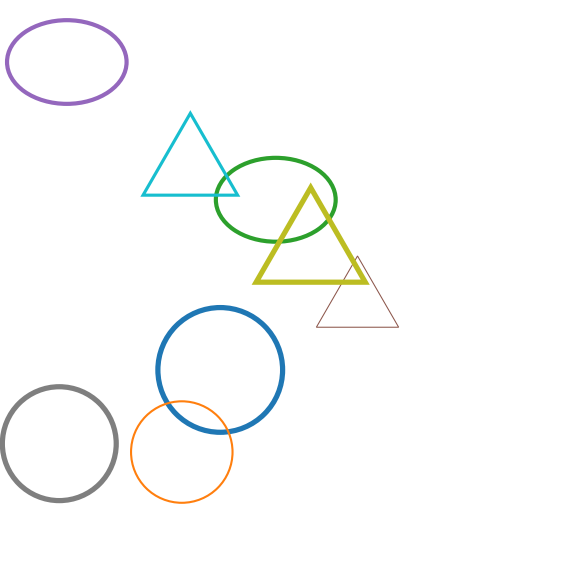[{"shape": "circle", "thickness": 2.5, "radius": 0.54, "center": [0.381, 0.359]}, {"shape": "circle", "thickness": 1, "radius": 0.44, "center": [0.315, 0.216]}, {"shape": "oval", "thickness": 2, "radius": 0.52, "center": [0.478, 0.653]}, {"shape": "oval", "thickness": 2, "radius": 0.52, "center": [0.116, 0.892]}, {"shape": "triangle", "thickness": 0.5, "radius": 0.41, "center": [0.619, 0.474]}, {"shape": "circle", "thickness": 2.5, "radius": 0.49, "center": [0.103, 0.231]}, {"shape": "triangle", "thickness": 2.5, "radius": 0.55, "center": [0.538, 0.565]}, {"shape": "triangle", "thickness": 1.5, "radius": 0.47, "center": [0.33, 0.708]}]